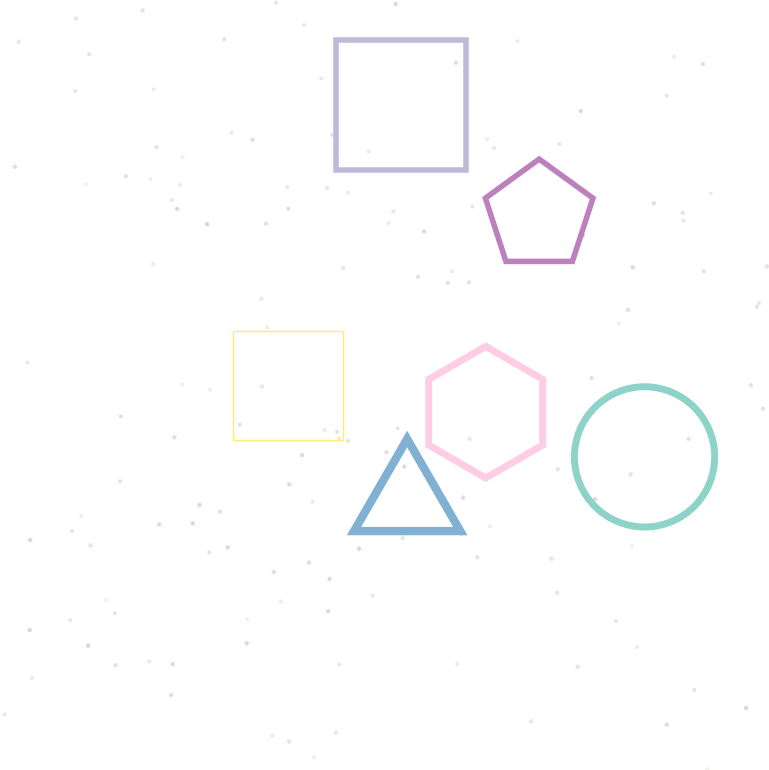[{"shape": "circle", "thickness": 2.5, "radius": 0.46, "center": [0.837, 0.407]}, {"shape": "square", "thickness": 2, "radius": 0.42, "center": [0.521, 0.863]}, {"shape": "triangle", "thickness": 3, "radius": 0.4, "center": [0.529, 0.35]}, {"shape": "hexagon", "thickness": 2.5, "radius": 0.43, "center": [0.631, 0.465]}, {"shape": "pentagon", "thickness": 2, "radius": 0.37, "center": [0.7, 0.72]}, {"shape": "square", "thickness": 0.5, "radius": 0.36, "center": [0.374, 0.5]}]